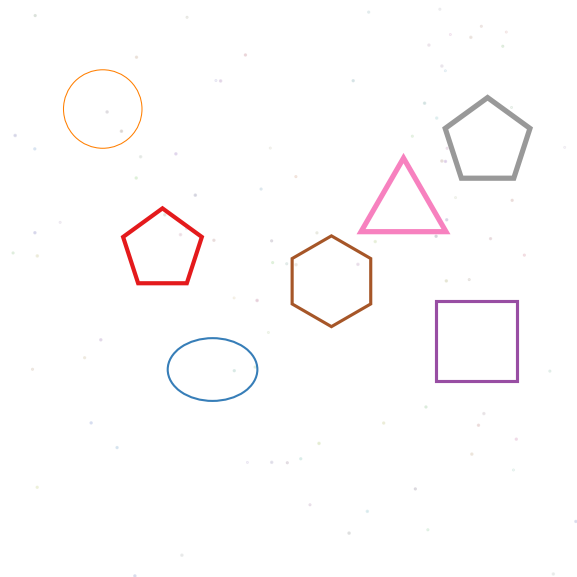[{"shape": "pentagon", "thickness": 2, "radius": 0.36, "center": [0.281, 0.567]}, {"shape": "oval", "thickness": 1, "radius": 0.39, "center": [0.368, 0.359]}, {"shape": "square", "thickness": 1.5, "radius": 0.35, "center": [0.825, 0.409]}, {"shape": "circle", "thickness": 0.5, "radius": 0.34, "center": [0.178, 0.81]}, {"shape": "hexagon", "thickness": 1.5, "radius": 0.39, "center": [0.574, 0.512]}, {"shape": "triangle", "thickness": 2.5, "radius": 0.42, "center": [0.699, 0.64]}, {"shape": "pentagon", "thickness": 2.5, "radius": 0.39, "center": [0.844, 0.753]}]